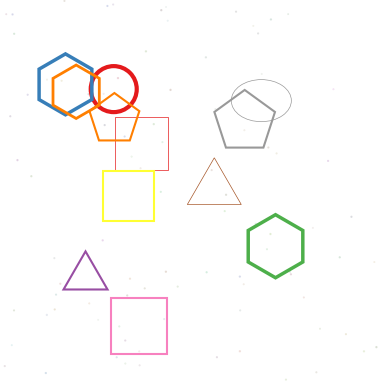[{"shape": "circle", "thickness": 3, "radius": 0.3, "center": [0.295, 0.769]}, {"shape": "square", "thickness": 0.5, "radius": 0.34, "center": [0.367, 0.628]}, {"shape": "hexagon", "thickness": 2.5, "radius": 0.4, "center": [0.17, 0.781]}, {"shape": "hexagon", "thickness": 2.5, "radius": 0.41, "center": [0.716, 0.36]}, {"shape": "triangle", "thickness": 1.5, "radius": 0.33, "center": [0.222, 0.281]}, {"shape": "hexagon", "thickness": 2, "radius": 0.35, "center": [0.198, 0.762]}, {"shape": "pentagon", "thickness": 1.5, "radius": 0.34, "center": [0.297, 0.69]}, {"shape": "square", "thickness": 1.5, "radius": 0.33, "center": [0.334, 0.492]}, {"shape": "triangle", "thickness": 0.5, "radius": 0.4, "center": [0.557, 0.509]}, {"shape": "square", "thickness": 1.5, "radius": 0.36, "center": [0.361, 0.154]}, {"shape": "oval", "thickness": 0.5, "radius": 0.39, "center": [0.679, 0.739]}, {"shape": "pentagon", "thickness": 1.5, "radius": 0.41, "center": [0.636, 0.684]}]